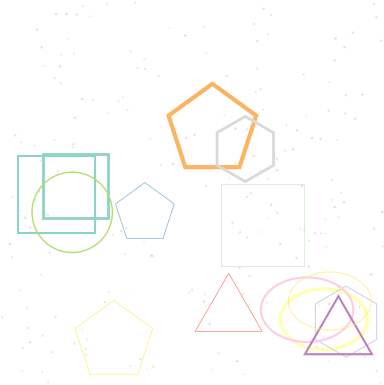[{"shape": "square", "thickness": 2, "radius": 0.42, "center": [0.196, 0.517]}, {"shape": "square", "thickness": 1.5, "radius": 0.5, "center": [0.146, 0.495]}, {"shape": "oval", "thickness": 2.5, "radius": 0.56, "center": [0.842, 0.171]}, {"shape": "hexagon", "thickness": 0.5, "radius": 0.46, "center": [0.899, 0.164]}, {"shape": "triangle", "thickness": 0.5, "radius": 0.5, "center": [0.594, 0.19]}, {"shape": "pentagon", "thickness": 0.5, "radius": 0.4, "center": [0.376, 0.446]}, {"shape": "pentagon", "thickness": 3, "radius": 0.6, "center": [0.552, 0.663]}, {"shape": "circle", "thickness": 1, "radius": 0.52, "center": [0.188, 0.448]}, {"shape": "oval", "thickness": 1.5, "radius": 0.6, "center": [0.798, 0.196]}, {"shape": "hexagon", "thickness": 2, "radius": 0.42, "center": [0.637, 0.613]}, {"shape": "triangle", "thickness": 1.5, "radius": 0.5, "center": [0.879, 0.13]}, {"shape": "square", "thickness": 0.5, "radius": 0.53, "center": [0.682, 0.416]}, {"shape": "pentagon", "thickness": 0.5, "radius": 0.53, "center": [0.296, 0.114]}, {"shape": "oval", "thickness": 0.5, "radius": 0.54, "center": [0.857, 0.218]}]